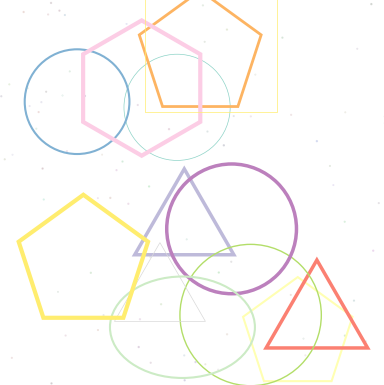[{"shape": "circle", "thickness": 0.5, "radius": 0.69, "center": [0.46, 0.721]}, {"shape": "pentagon", "thickness": 1.5, "radius": 0.75, "center": [0.773, 0.131]}, {"shape": "triangle", "thickness": 2.5, "radius": 0.74, "center": [0.479, 0.413]}, {"shape": "triangle", "thickness": 2.5, "radius": 0.76, "center": [0.823, 0.172]}, {"shape": "circle", "thickness": 1.5, "radius": 0.68, "center": [0.2, 0.736]}, {"shape": "pentagon", "thickness": 2, "radius": 0.83, "center": [0.52, 0.858]}, {"shape": "circle", "thickness": 1, "radius": 0.92, "center": [0.651, 0.182]}, {"shape": "hexagon", "thickness": 3, "radius": 0.88, "center": [0.368, 0.771]}, {"shape": "triangle", "thickness": 0.5, "radius": 0.68, "center": [0.415, 0.233]}, {"shape": "circle", "thickness": 2.5, "radius": 0.84, "center": [0.602, 0.406]}, {"shape": "oval", "thickness": 1.5, "radius": 0.94, "center": [0.474, 0.15]}, {"shape": "square", "thickness": 0.5, "radius": 0.86, "center": [0.548, 0.881]}, {"shape": "pentagon", "thickness": 3, "radius": 0.88, "center": [0.217, 0.317]}]